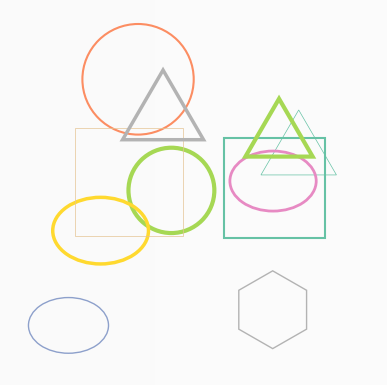[{"shape": "triangle", "thickness": 0.5, "radius": 0.56, "center": [0.771, 0.602]}, {"shape": "square", "thickness": 1.5, "radius": 0.65, "center": [0.708, 0.512]}, {"shape": "circle", "thickness": 1.5, "radius": 0.72, "center": [0.356, 0.794]}, {"shape": "oval", "thickness": 1, "radius": 0.52, "center": [0.177, 0.155]}, {"shape": "oval", "thickness": 2, "radius": 0.56, "center": [0.705, 0.53]}, {"shape": "circle", "thickness": 3, "radius": 0.55, "center": [0.442, 0.505]}, {"shape": "triangle", "thickness": 3, "radius": 0.5, "center": [0.72, 0.643]}, {"shape": "oval", "thickness": 2.5, "radius": 0.62, "center": [0.26, 0.401]}, {"shape": "square", "thickness": 0.5, "radius": 0.7, "center": [0.333, 0.527]}, {"shape": "hexagon", "thickness": 1, "radius": 0.5, "center": [0.704, 0.196]}, {"shape": "triangle", "thickness": 2.5, "radius": 0.6, "center": [0.421, 0.697]}]